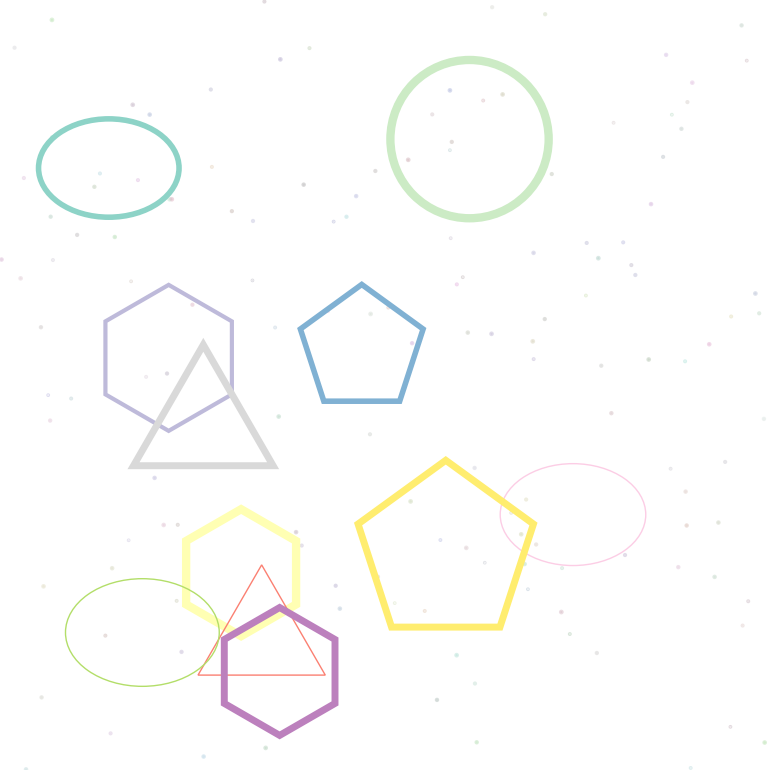[{"shape": "oval", "thickness": 2, "radius": 0.46, "center": [0.141, 0.782]}, {"shape": "hexagon", "thickness": 3, "radius": 0.41, "center": [0.313, 0.256]}, {"shape": "hexagon", "thickness": 1.5, "radius": 0.47, "center": [0.219, 0.535]}, {"shape": "triangle", "thickness": 0.5, "radius": 0.48, "center": [0.34, 0.171]}, {"shape": "pentagon", "thickness": 2, "radius": 0.42, "center": [0.47, 0.547]}, {"shape": "oval", "thickness": 0.5, "radius": 0.5, "center": [0.185, 0.179]}, {"shape": "oval", "thickness": 0.5, "radius": 0.47, "center": [0.744, 0.332]}, {"shape": "triangle", "thickness": 2.5, "radius": 0.52, "center": [0.264, 0.448]}, {"shape": "hexagon", "thickness": 2.5, "radius": 0.42, "center": [0.363, 0.128]}, {"shape": "circle", "thickness": 3, "radius": 0.51, "center": [0.61, 0.819]}, {"shape": "pentagon", "thickness": 2.5, "radius": 0.6, "center": [0.579, 0.282]}]